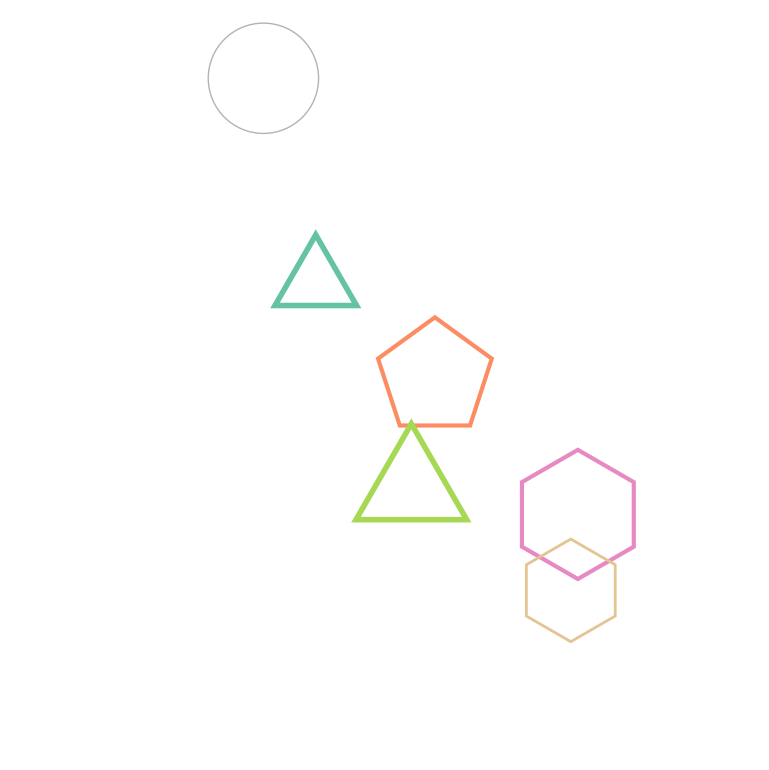[{"shape": "triangle", "thickness": 2, "radius": 0.31, "center": [0.41, 0.634]}, {"shape": "pentagon", "thickness": 1.5, "radius": 0.39, "center": [0.565, 0.51]}, {"shape": "hexagon", "thickness": 1.5, "radius": 0.42, "center": [0.75, 0.332]}, {"shape": "triangle", "thickness": 2, "radius": 0.42, "center": [0.534, 0.367]}, {"shape": "hexagon", "thickness": 1, "radius": 0.33, "center": [0.741, 0.233]}, {"shape": "circle", "thickness": 0.5, "radius": 0.36, "center": [0.342, 0.898]}]